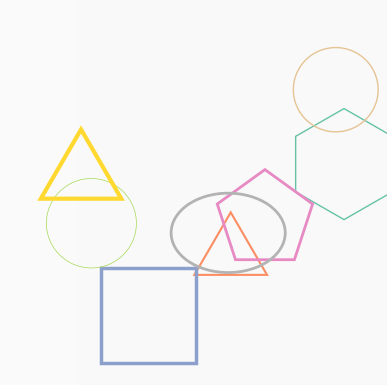[{"shape": "hexagon", "thickness": 1, "radius": 0.72, "center": [0.888, 0.574]}, {"shape": "triangle", "thickness": 1.5, "radius": 0.54, "center": [0.595, 0.34]}, {"shape": "square", "thickness": 2.5, "radius": 0.62, "center": [0.383, 0.18]}, {"shape": "pentagon", "thickness": 2, "radius": 0.65, "center": [0.684, 0.43]}, {"shape": "circle", "thickness": 0.5, "radius": 0.58, "center": [0.236, 0.42]}, {"shape": "triangle", "thickness": 3, "radius": 0.6, "center": [0.209, 0.544]}, {"shape": "circle", "thickness": 1, "radius": 0.55, "center": [0.866, 0.767]}, {"shape": "oval", "thickness": 2, "radius": 0.74, "center": [0.589, 0.395]}]